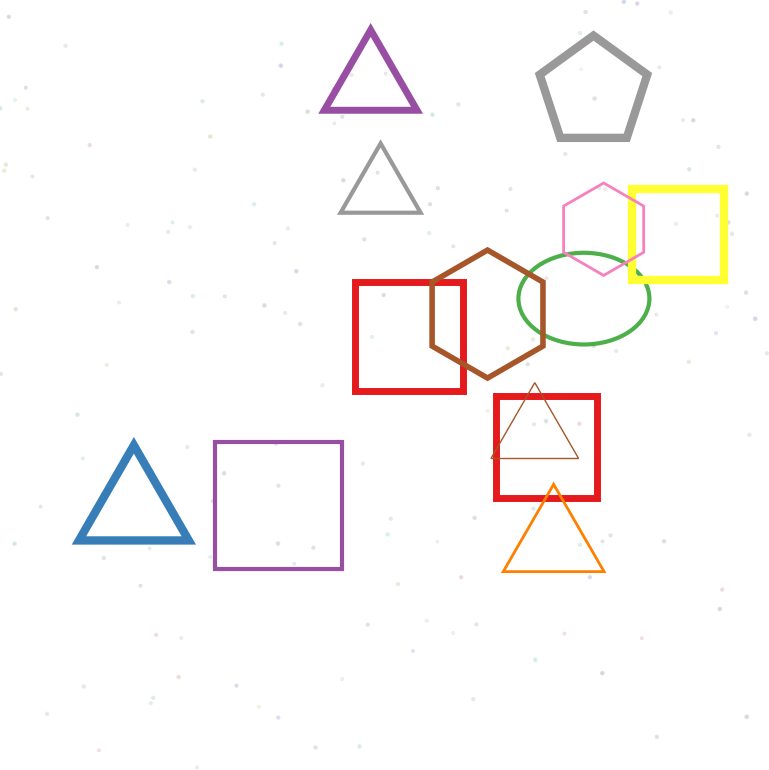[{"shape": "square", "thickness": 2.5, "radius": 0.35, "center": [0.531, 0.563]}, {"shape": "square", "thickness": 2.5, "radius": 0.33, "center": [0.71, 0.42]}, {"shape": "triangle", "thickness": 3, "radius": 0.41, "center": [0.174, 0.339]}, {"shape": "oval", "thickness": 1.5, "radius": 0.43, "center": [0.758, 0.612]}, {"shape": "square", "thickness": 1.5, "radius": 0.41, "center": [0.362, 0.343]}, {"shape": "triangle", "thickness": 2.5, "radius": 0.35, "center": [0.481, 0.892]}, {"shape": "triangle", "thickness": 1, "radius": 0.38, "center": [0.719, 0.295]}, {"shape": "square", "thickness": 3, "radius": 0.3, "center": [0.881, 0.696]}, {"shape": "triangle", "thickness": 0.5, "radius": 0.33, "center": [0.695, 0.437]}, {"shape": "hexagon", "thickness": 2, "radius": 0.42, "center": [0.633, 0.592]}, {"shape": "hexagon", "thickness": 1, "radius": 0.3, "center": [0.784, 0.702]}, {"shape": "pentagon", "thickness": 3, "radius": 0.37, "center": [0.771, 0.88]}, {"shape": "triangle", "thickness": 1.5, "radius": 0.3, "center": [0.494, 0.754]}]